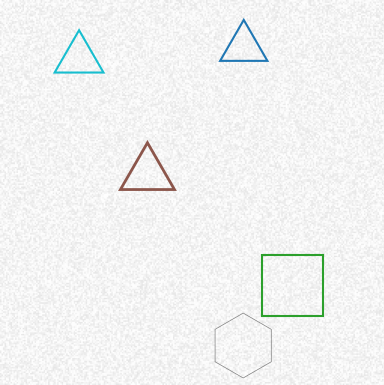[{"shape": "triangle", "thickness": 1.5, "radius": 0.35, "center": [0.633, 0.877]}, {"shape": "square", "thickness": 1.5, "radius": 0.4, "center": [0.759, 0.258]}, {"shape": "triangle", "thickness": 2, "radius": 0.41, "center": [0.383, 0.548]}, {"shape": "hexagon", "thickness": 0.5, "radius": 0.42, "center": [0.632, 0.102]}, {"shape": "triangle", "thickness": 1.5, "radius": 0.37, "center": [0.205, 0.848]}]